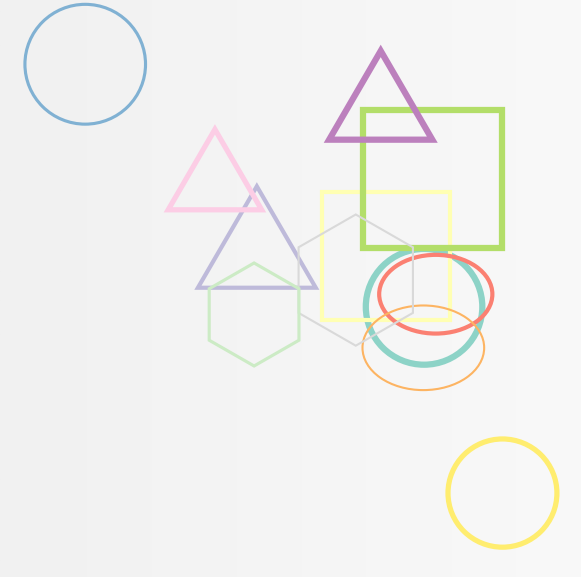[{"shape": "circle", "thickness": 3, "radius": 0.5, "center": [0.73, 0.468]}, {"shape": "square", "thickness": 2, "radius": 0.55, "center": [0.664, 0.556]}, {"shape": "triangle", "thickness": 2, "radius": 0.59, "center": [0.442, 0.559]}, {"shape": "oval", "thickness": 2, "radius": 0.49, "center": [0.75, 0.49]}, {"shape": "circle", "thickness": 1.5, "radius": 0.52, "center": [0.147, 0.888]}, {"shape": "oval", "thickness": 1, "radius": 0.52, "center": [0.728, 0.397]}, {"shape": "square", "thickness": 3, "radius": 0.6, "center": [0.744, 0.69]}, {"shape": "triangle", "thickness": 2.5, "radius": 0.46, "center": [0.37, 0.682]}, {"shape": "hexagon", "thickness": 1, "radius": 0.57, "center": [0.612, 0.514]}, {"shape": "triangle", "thickness": 3, "radius": 0.51, "center": [0.655, 0.808]}, {"shape": "hexagon", "thickness": 1.5, "radius": 0.45, "center": [0.437, 0.455]}, {"shape": "circle", "thickness": 2.5, "radius": 0.47, "center": [0.864, 0.145]}]